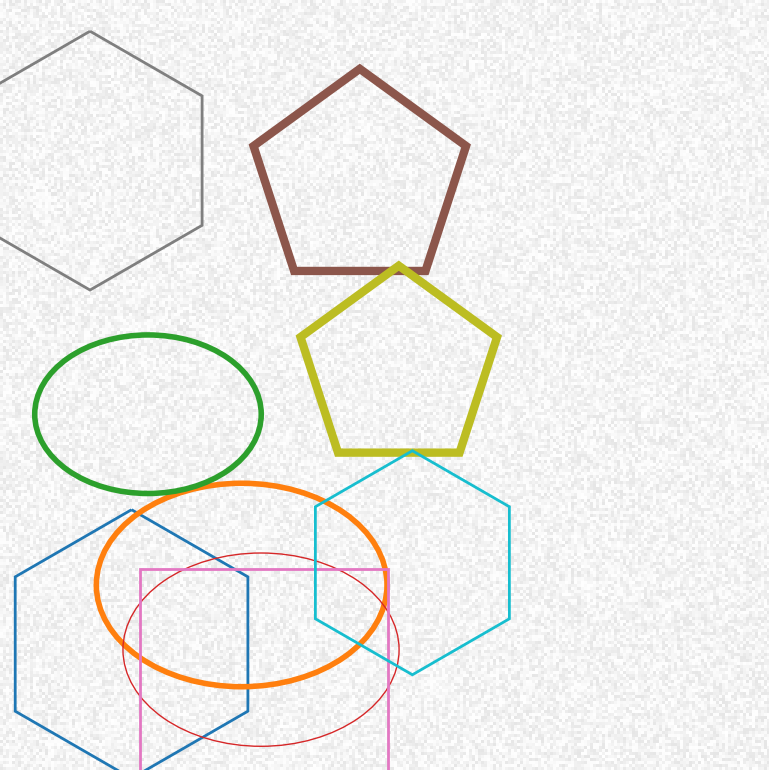[{"shape": "hexagon", "thickness": 1, "radius": 0.87, "center": [0.171, 0.164]}, {"shape": "oval", "thickness": 2, "radius": 0.94, "center": [0.314, 0.24]}, {"shape": "oval", "thickness": 2, "radius": 0.74, "center": [0.192, 0.462]}, {"shape": "oval", "thickness": 0.5, "radius": 0.9, "center": [0.339, 0.156]}, {"shape": "pentagon", "thickness": 3, "radius": 0.73, "center": [0.467, 0.766]}, {"shape": "square", "thickness": 1, "radius": 0.81, "center": [0.343, 0.1]}, {"shape": "hexagon", "thickness": 1, "radius": 0.84, "center": [0.117, 0.791]}, {"shape": "pentagon", "thickness": 3, "radius": 0.67, "center": [0.518, 0.521]}, {"shape": "hexagon", "thickness": 1, "radius": 0.73, "center": [0.536, 0.269]}]